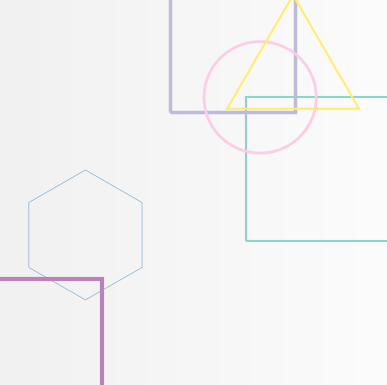[{"shape": "square", "thickness": 1.5, "radius": 0.93, "center": [0.821, 0.561]}, {"shape": "square", "thickness": 2.5, "radius": 0.81, "center": [0.6, 0.87]}, {"shape": "hexagon", "thickness": 0.5, "radius": 0.84, "center": [0.221, 0.39]}, {"shape": "circle", "thickness": 2, "radius": 0.72, "center": [0.671, 0.747]}, {"shape": "square", "thickness": 3, "radius": 0.78, "center": [0.107, 0.121]}, {"shape": "triangle", "thickness": 1.5, "radius": 0.98, "center": [0.756, 0.816]}]